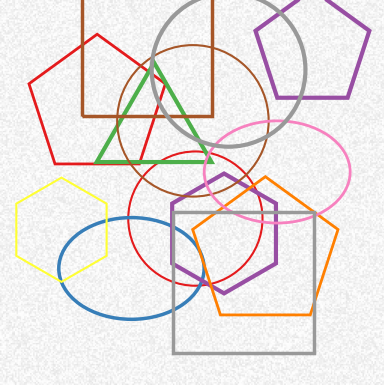[{"shape": "pentagon", "thickness": 2, "radius": 0.93, "center": [0.252, 0.725]}, {"shape": "circle", "thickness": 1.5, "radius": 0.87, "center": [0.507, 0.432]}, {"shape": "oval", "thickness": 2.5, "radius": 0.94, "center": [0.341, 0.303]}, {"shape": "triangle", "thickness": 3, "radius": 0.86, "center": [0.4, 0.665]}, {"shape": "pentagon", "thickness": 3, "radius": 0.78, "center": [0.812, 0.872]}, {"shape": "hexagon", "thickness": 3, "radius": 0.78, "center": [0.582, 0.394]}, {"shape": "pentagon", "thickness": 2, "radius": 0.99, "center": [0.689, 0.343]}, {"shape": "hexagon", "thickness": 1.5, "radius": 0.68, "center": [0.16, 0.403]}, {"shape": "circle", "thickness": 1.5, "radius": 0.98, "center": [0.501, 0.686]}, {"shape": "square", "thickness": 2.5, "radius": 0.84, "center": [0.381, 0.867]}, {"shape": "oval", "thickness": 2, "radius": 0.95, "center": [0.72, 0.553]}, {"shape": "square", "thickness": 2.5, "radius": 0.91, "center": [0.633, 0.266]}, {"shape": "circle", "thickness": 3, "radius": 1.0, "center": [0.594, 0.819]}]